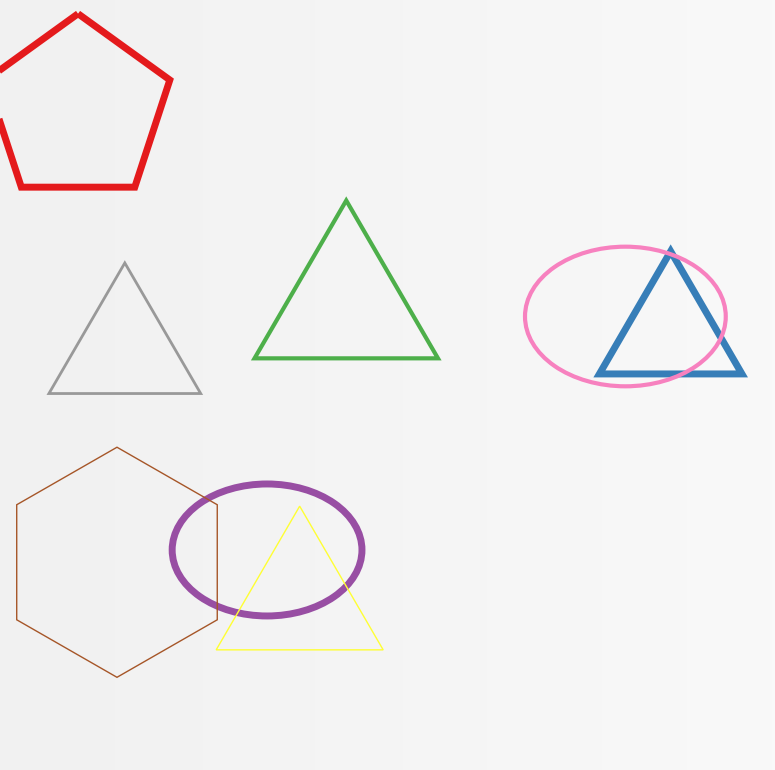[{"shape": "pentagon", "thickness": 2.5, "radius": 0.62, "center": [0.101, 0.858]}, {"shape": "triangle", "thickness": 2.5, "radius": 0.53, "center": [0.865, 0.567]}, {"shape": "triangle", "thickness": 1.5, "radius": 0.68, "center": [0.447, 0.603]}, {"shape": "oval", "thickness": 2.5, "radius": 0.61, "center": [0.345, 0.286]}, {"shape": "triangle", "thickness": 0.5, "radius": 0.62, "center": [0.387, 0.218]}, {"shape": "hexagon", "thickness": 0.5, "radius": 0.75, "center": [0.151, 0.27]}, {"shape": "oval", "thickness": 1.5, "radius": 0.65, "center": [0.807, 0.589]}, {"shape": "triangle", "thickness": 1, "radius": 0.57, "center": [0.161, 0.545]}]